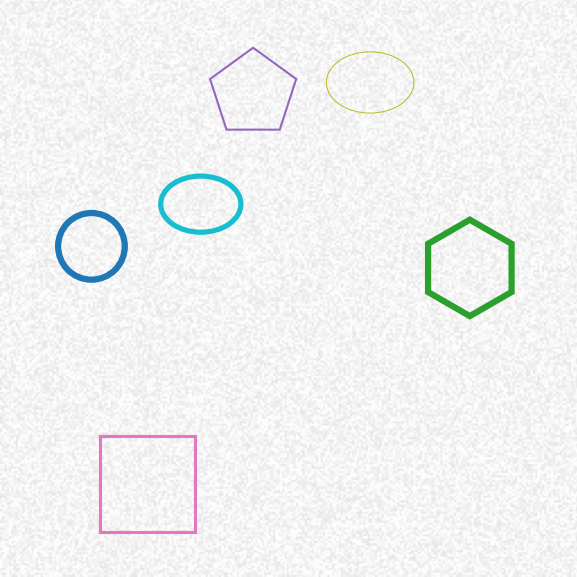[{"shape": "circle", "thickness": 3, "radius": 0.29, "center": [0.158, 0.573]}, {"shape": "hexagon", "thickness": 3, "radius": 0.42, "center": [0.814, 0.535]}, {"shape": "pentagon", "thickness": 1, "radius": 0.39, "center": [0.438, 0.838]}, {"shape": "square", "thickness": 1.5, "radius": 0.41, "center": [0.256, 0.161]}, {"shape": "oval", "thickness": 0.5, "radius": 0.38, "center": [0.641, 0.856]}, {"shape": "oval", "thickness": 2.5, "radius": 0.35, "center": [0.348, 0.646]}]